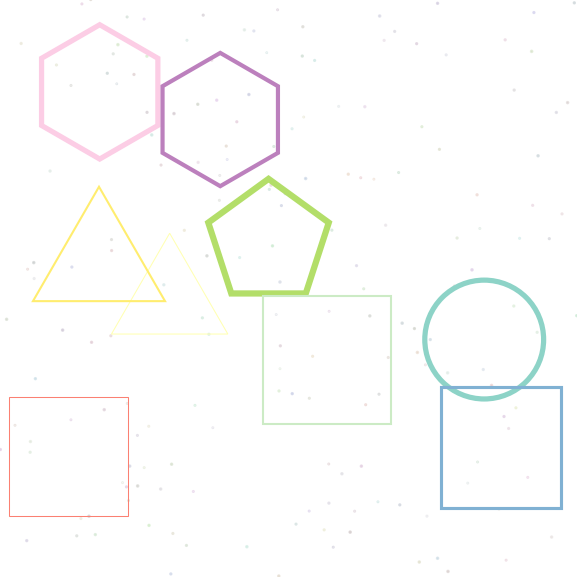[{"shape": "circle", "thickness": 2.5, "radius": 0.51, "center": [0.838, 0.411]}, {"shape": "triangle", "thickness": 0.5, "radius": 0.58, "center": [0.294, 0.479]}, {"shape": "square", "thickness": 0.5, "radius": 0.52, "center": [0.118, 0.209]}, {"shape": "square", "thickness": 1.5, "radius": 0.52, "center": [0.867, 0.224]}, {"shape": "pentagon", "thickness": 3, "radius": 0.55, "center": [0.465, 0.58]}, {"shape": "hexagon", "thickness": 2.5, "radius": 0.58, "center": [0.173, 0.84]}, {"shape": "hexagon", "thickness": 2, "radius": 0.58, "center": [0.381, 0.792]}, {"shape": "square", "thickness": 1, "radius": 0.55, "center": [0.566, 0.376]}, {"shape": "triangle", "thickness": 1, "radius": 0.66, "center": [0.171, 0.544]}]